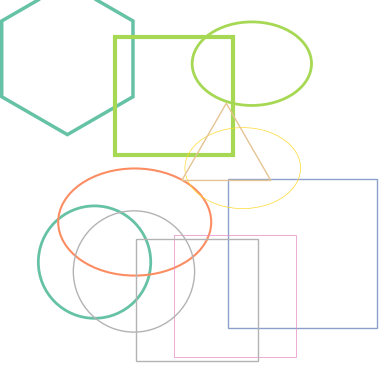[{"shape": "hexagon", "thickness": 2.5, "radius": 0.98, "center": [0.175, 0.847]}, {"shape": "circle", "thickness": 2, "radius": 0.73, "center": [0.246, 0.319]}, {"shape": "oval", "thickness": 1.5, "radius": 0.99, "center": [0.35, 0.423]}, {"shape": "square", "thickness": 1, "radius": 0.97, "center": [0.785, 0.342]}, {"shape": "square", "thickness": 0.5, "radius": 0.79, "center": [0.611, 0.231]}, {"shape": "oval", "thickness": 2, "radius": 0.78, "center": [0.654, 0.835]}, {"shape": "square", "thickness": 3, "radius": 0.76, "center": [0.451, 0.751]}, {"shape": "oval", "thickness": 0.5, "radius": 0.75, "center": [0.63, 0.563]}, {"shape": "triangle", "thickness": 1, "radius": 0.67, "center": [0.588, 0.598]}, {"shape": "square", "thickness": 1, "radius": 0.79, "center": [0.512, 0.221]}, {"shape": "circle", "thickness": 1, "radius": 0.79, "center": [0.348, 0.295]}]